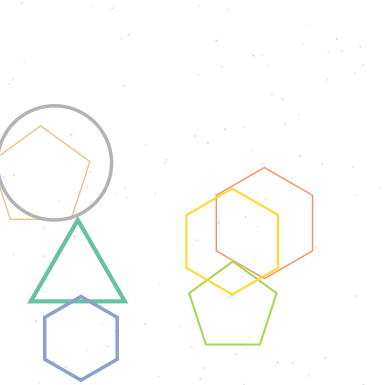[{"shape": "triangle", "thickness": 3, "radius": 0.71, "center": [0.202, 0.288]}, {"shape": "hexagon", "thickness": 1, "radius": 0.72, "center": [0.687, 0.421]}, {"shape": "hexagon", "thickness": 2.5, "radius": 0.54, "center": [0.21, 0.121]}, {"shape": "pentagon", "thickness": 1.5, "radius": 0.6, "center": [0.605, 0.202]}, {"shape": "hexagon", "thickness": 1.5, "radius": 0.69, "center": [0.603, 0.373]}, {"shape": "pentagon", "thickness": 1, "radius": 0.67, "center": [0.106, 0.539]}, {"shape": "circle", "thickness": 2.5, "radius": 0.74, "center": [0.141, 0.577]}]